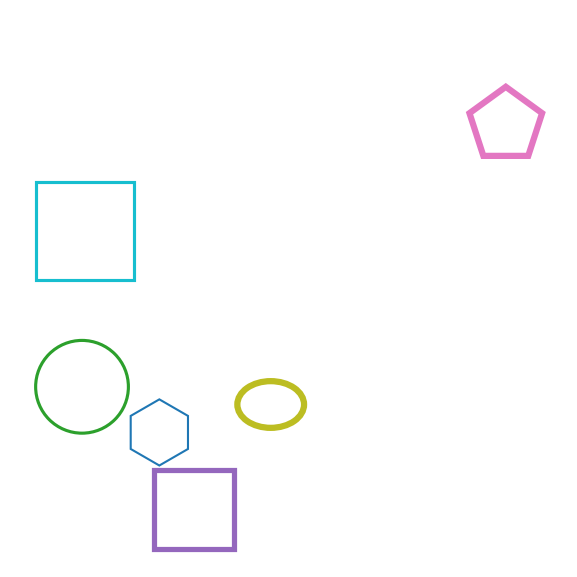[{"shape": "hexagon", "thickness": 1, "radius": 0.29, "center": [0.276, 0.25]}, {"shape": "circle", "thickness": 1.5, "radius": 0.4, "center": [0.142, 0.329]}, {"shape": "square", "thickness": 2.5, "radius": 0.34, "center": [0.336, 0.117]}, {"shape": "pentagon", "thickness": 3, "radius": 0.33, "center": [0.876, 0.783]}, {"shape": "oval", "thickness": 3, "radius": 0.29, "center": [0.469, 0.299]}, {"shape": "square", "thickness": 1.5, "radius": 0.42, "center": [0.148, 0.599]}]